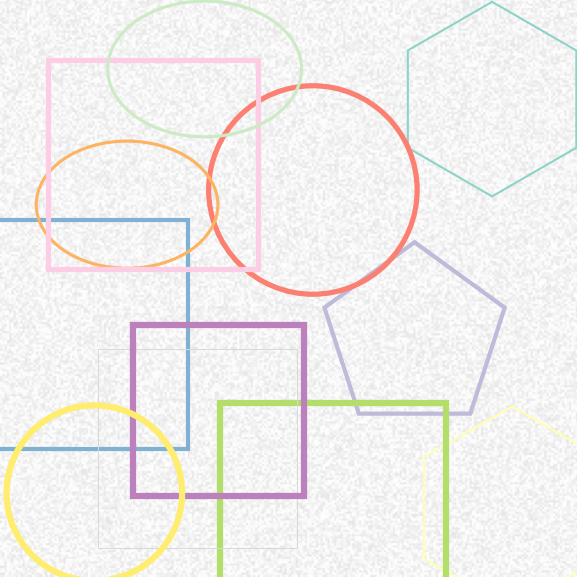[{"shape": "hexagon", "thickness": 1, "radius": 0.84, "center": [0.852, 0.828]}, {"shape": "hexagon", "thickness": 1, "radius": 0.88, "center": [0.887, 0.12]}, {"shape": "pentagon", "thickness": 2, "radius": 0.82, "center": [0.718, 0.416]}, {"shape": "circle", "thickness": 2.5, "radius": 0.9, "center": [0.542, 0.67]}, {"shape": "square", "thickness": 2, "radius": 0.99, "center": [0.127, 0.42]}, {"shape": "oval", "thickness": 1.5, "radius": 0.79, "center": [0.22, 0.645]}, {"shape": "square", "thickness": 3, "radius": 0.98, "center": [0.577, 0.106]}, {"shape": "square", "thickness": 2.5, "radius": 0.91, "center": [0.265, 0.714]}, {"shape": "square", "thickness": 0.5, "radius": 0.86, "center": [0.341, 0.222]}, {"shape": "square", "thickness": 3, "radius": 0.74, "center": [0.378, 0.288]}, {"shape": "oval", "thickness": 1.5, "radius": 0.84, "center": [0.354, 0.88]}, {"shape": "circle", "thickness": 3, "radius": 0.76, "center": [0.163, 0.145]}]